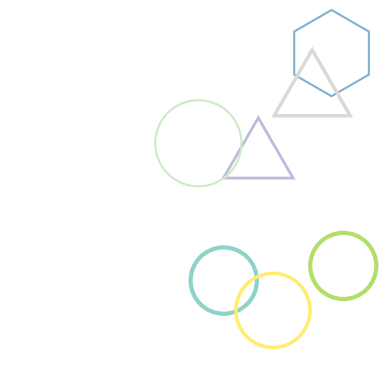[{"shape": "circle", "thickness": 3, "radius": 0.43, "center": [0.581, 0.271]}, {"shape": "triangle", "thickness": 2, "radius": 0.52, "center": [0.671, 0.59]}, {"shape": "hexagon", "thickness": 1.5, "radius": 0.56, "center": [0.861, 0.862]}, {"shape": "circle", "thickness": 3, "radius": 0.43, "center": [0.892, 0.309]}, {"shape": "triangle", "thickness": 2.5, "radius": 0.57, "center": [0.811, 0.756]}, {"shape": "circle", "thickness": 1.5, "radius": 0.56, "center": [0.515, 0.628]}, {"shape": "circle", "thickness": 2.5, "radius": 0.48, "center": [0.709, 0.194]}]